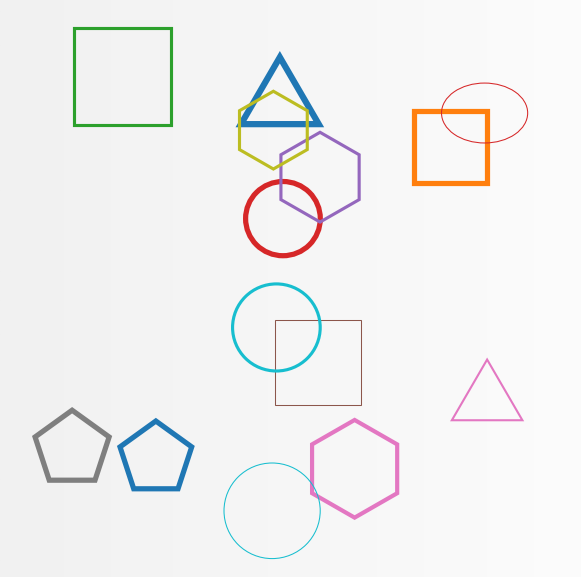[{"shape": "pentagon", "thickness": 2.5, "radius": 0.32, "center": [0.268, 0.205]}, {"shape": "triangle", "thickness": 3, "radius": 0.39, "center": [0.481, 0.823]}, {"shape": "square", "thickness": 2.5, "radius": 0.31, "center": [0.775, 0.745]}, {"shape": "square", "thickness": 1.5, "radius": 0.42, "center": [0.211, 0.867]}, {"shape": "circle", "thickness": 2.5, "radius": 0.32, "center": [0.487, 0.621]}, {"shape": "oval", "thickness": 0.5, "radius": 0.37, "center": [0.834, 0.803]}, {"shape": "hexagon", "thickness": 1.5, "radius": 0.39, "center": [0.551, 0.692]}, {"shape": "square", "thickness": 0.5, "radius": 0.37, "center": [0.547, 0.371]}, {"shape": "triangle", "thickness": 1, "radius": 0.35, "center": [0.838, 0.306]}, {"shape": "hexagon", "thickness": 2, "radius": 0.42, "center": [0.61, 0.187]}, {"shape": "pentagon", "thickness": 2.5, "radius": 0.33, "center": [0.124, 0.222]}, {"shape": "hexagon", "thickness": 1.5, "radius": 0.34, "center": [0.47, 0.774]}, {"shape": "circle", "thickness": 0.5, "radius": 0.41, "center": [0.468, 0.115]}, {"shape": "circle", "thickness": 1.5, "radius": 0.38, "center": [0.475, 0.432]}]